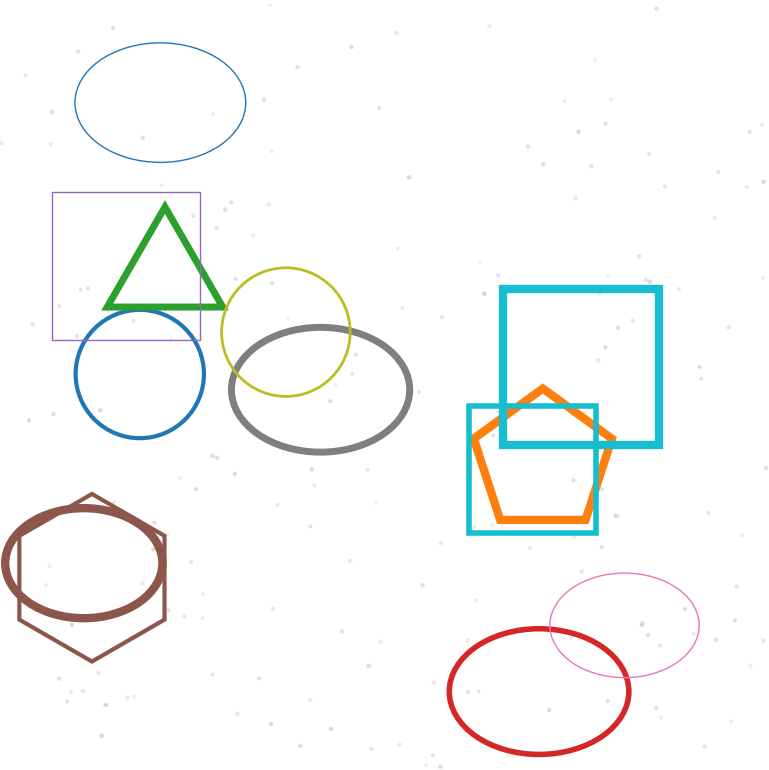[{"shape": "circle", "thickness": 1.5, "radius": 0.42, "center": [0.182, 0.514]}, {"shape": "oval", "thickness": 0.5, "radius": 0.55, "center": [0.208, 0.867]}, {"shape": "pentagon", "thickness": 3, "radius": 0.47, "center": [0.705, 0.401]}, {"shape": "triangle", "thickness": 2.5, "radius": 0.43, "center": [0.214, 0.645]}, {"shape": "oval", "thickness": 2, "radius": 0.58, "center": [0.7, 0.102]}, {"shape": "square", "thickness": 0.5, "radius": 0.48, "center": [0.164, 0.655]}, {"shape": "hexagon", "thickness": 1.5, "radius": 0.54, "center": [0.119, 0.25]}, {"shape": "oval", "thickness": 3, "radius": 0.51, "center": [0.109, 0.269]}, {"shape": "oval", "thickness": 0.5, "radius": 0.48, "center": [0.811, 0.188]}, {"shape": "oval", "thickness": 2.5, "radius": 0.58, "center": [0.416, 0.494]}, {"shape": "circle", "thickness": 1, "radius": 0.42, "center": [0.371, 0.569]}, {"shape": "square", "thickness": 2, "radius": 0.41, "center": [0.692, 0.39]}, {"shape": "square", "thickness": 3, "radius": 0.51, "center": [0.755, 0.523]}]